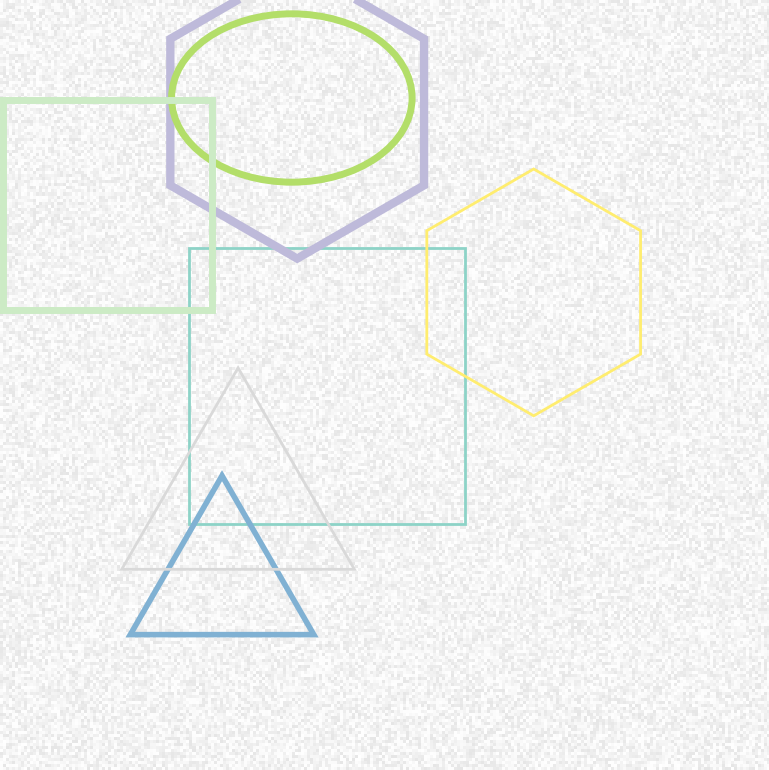[{"shape": "square", "thickness": 1, "radius": 0.9, "center": [0.425, 0.498]}, {"shape": "hexagon", "thickness": 3, "radius": 0.95, "center": [0.386, 0.854]}, {"shape": "triangle", "thickness": 2, "radius": 0.69, "center": [0.288, 0.245]}, {"shape": "oval", "thickness": 2.5, "radius": 0.78, "center": [0.379, 0.873]}, {"shape": "triangle", "thickness": 1, "radius": 0.87, "center": [0.309, 0.348]}, {"shape": "square", "thickness": 2.5, "radius": 0.68, "center": [0.14, 0.733]}, {"shape": "hexagon", "thickness": 1, "radius": 0.8, "center": [0.693, 0.62]}]